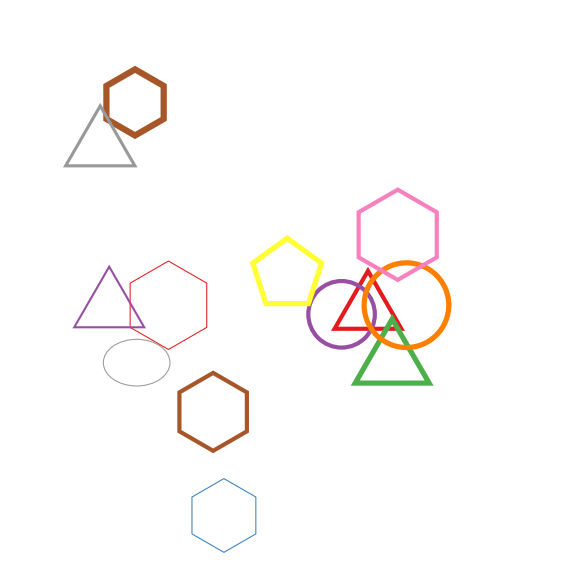[{"shape": "hexagon", "thickness": 0.5, "radius": 0.38, "center": [0.292, 0.471]}, {"shape": "triangle", "thickness": 2, "radius": 0.33, "center": [0.637, 0.463]}, {"shape": "hexagon", "thickness": 0.5, "radius": 0.32, "center": [0.388, 0.107]}, {"shape": "triangle", "thickness": 2.5, "radius": 0.37, "center": [0.679, 0.373]}, {"shape": "circle", "thickness": 2, "radius": 0.29, "center": [0.591, 0.455]}, {"shape": "triangle", "thickness": 1, "radius": 0.35, "center": [0.189, 0.467]}, {"shape": "circle", "thickness": 2.5, "radius": 0.37, "center": [0.704, 0.471]}, {"shape": "pentagon", "thickness": 2.5, "radius": 0.31, "center": [0.497, 0.524]}, {"shape": "hexagon", "thickness": 2, "radius": 0.34, "center": [0.369, 0.286]}, {"shape": "hexagon", "thickness": 3, "radius": 0.29, "center": [0.234, 0.822]}, {"shape": "hexagon", "thickness": 2, "radius": 0.39, "center": [0.689, 0.593]}, {"shape": "triangle", "thickness": 1.5, "radius": 0.35, "center": [0.174, 0.747]}, {"shape": "oval", "thickness": 0.5, "radius": 0.29, "center": [0.237, 0.371]}]